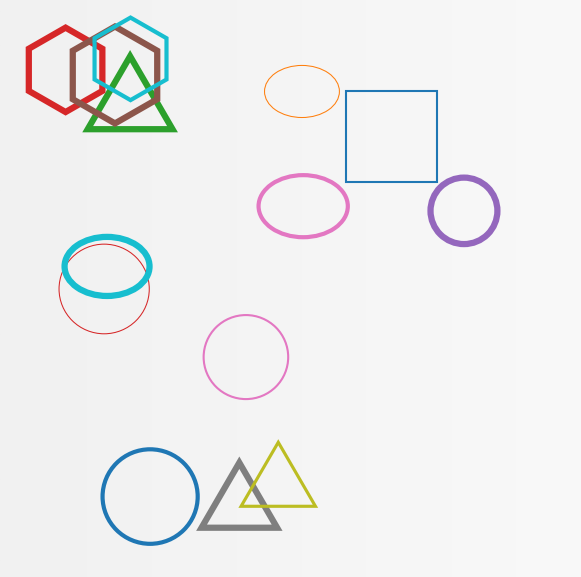[{"shape": "circle", "thickness": 2, "radius": 0.41, "center": [0.258, 0.139]}, {"shape": "square", "thickness": 1, "radius": 0.39, "center": [0.674, 0.762]}, {"shape": "oval", "thickness": 0.5, "radius": 0.32, "center": [0.52, 0.841]}, {"shape": "triangle", "thickness": 3, "radius": 0.42, "center": [0.224, 0.818]}, {"shape": "hexagon", "thickness": 3, "radius": 0.37, "center": [0.113, 0.878]}, {"shape": "circle", "thickness": 0.5, "radius": 0.39, "center": [0.179, 0.499]}, {"shape": "circle", "thickness": 3, "radius": 0.29, "center": [0.798, 0.634]}, {"shape": "hexagon", "thickness": 3, "radius": 0.42, "center": [0.198, 0.869]}, {"shape": "circle", "thickness": 1, "radius": 0.36, "center": [0.423, 0.381]}, {"shape": "oval", "thickness": 2, "radius": 0.38, "center": [0.522, 0.642]}, {"shape": "triangle", "thickness": 3, "radius": 0.38, "center": [0.412, 0.123]}, {"shape": "triangle", "thickness": 1.5, "radius": 0.37, "center": [0.479, 0.159]}, {"shape": "oval", "thickness": 3, "radius": 0.37, "center": [0.184, 0.538]}, {"shape": "hexagon", "thickness": 2, "radius": 0.36, "center": [0.225, 0.897]}]